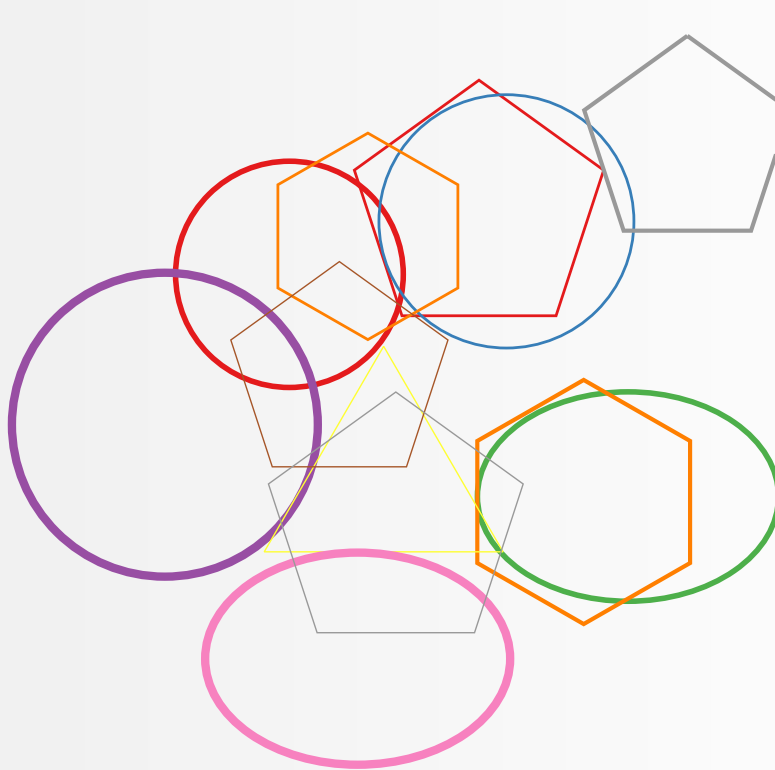[{"shape": "circle", "thickness": 2, "radius": 0.73, "center": [0.373, 0.644]}, {"shape": "pentagon", "thickness": 1, "radius": 0.85, "center": [0.618, 0.727]}, {"shape": "circle", "thickness": 1, "radius": 0.82, "center": [0.653, 0.713]}, {"shape": "oval", "thickness": 2, "radius": 0.97, "center": [0.81, 0.355]}, {"shape": "circle", "thickness": 3, "radius": 0.99, "center": [0.213, 0.448]}, {"shape": "hexagon", "thickness": 1, "radius": 0.67, "center": [0.475, 0.693]}, {"shape": "hexagon", "thickness": 1.5, "radius": 0.79, "center": [0.753, 0.348]}, {"shape": "triangle", "thickness": 0.5, "radius": 0.89, "center": [0.495, 0.372]}, {"shape": "pentagon", "thickness": 0.5, "radius": 0.74, "center": [0.438, 0.513]}, {"shape": "oval", "thickness": 3, "radius": 0.98, "center": [0.461, 0.145]}, {"shape": "pentagon", "thickness": 1.5, "radius": 0.7, "center": [0.887, 0.814]}, {"shape": "pentagon", "thickness": 0.5, "radius": 0.86, "center": [0.511, 0.318]}]